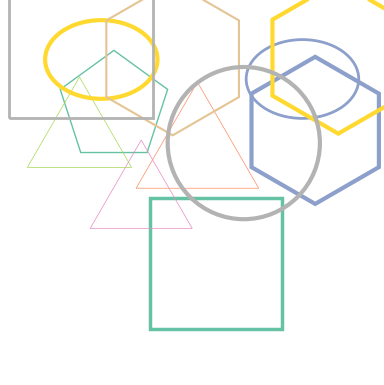[{"shape": "square", "thickness": 2.5, "radius": 0.85, "center": [0.561, 0.315]}, {"shape": "pentagon", "thickness": 1, "radius": 0.73, "center": [0.296, 0.722]}, {"shape": "triangle", "thickness": 0.5, "radius": 0.92, "center": [0.513, 0.603]}, {"shape": "oval", "thickness": 2, "radius": 0.73, "center": [0.786, 0.795]}, {"shape": "hexagon", "thickness": 3, "radius": 0.96, "center": [0.819, 0.661]}, {"shape": "triangle", "thickness": 0.5, "radius": 0.77, "center": [0.367, 0.483]}, {"shape": "triangle", "thickness": 0.5, "radius": 0.78, "center": [0.206, 0.643]}, {"shape": "oval", "thickness": 3, "radius": 0.73, "center": [0.263, 0.845]}, {"shape": "hexagon", "thickness": 3, "radius": 0.99, "center": [0.879, 0.85]}, {"shape": "hexagon", "thickness": 1.5, "radius": 0.99, "center": [0.448, 0.847]}, {"shape": "circle", "thickness": 3, "radius": 0.99, "center": [0.633, 0.628]}, {"shape": "square", "thickness": 2, "radius": 0.93, "center": [0.21, 0.88]}]